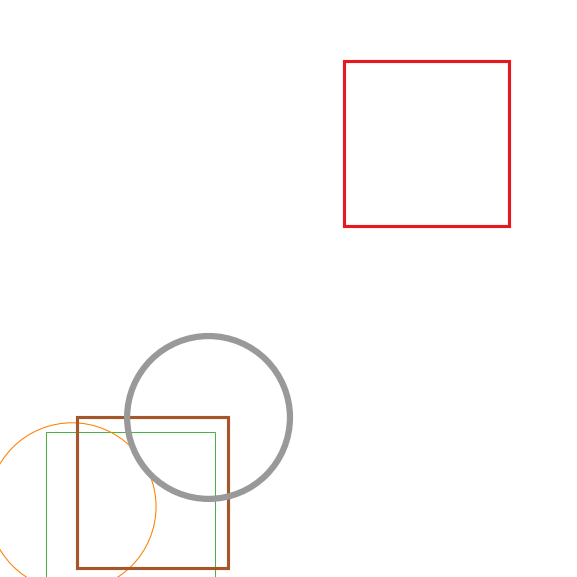[{"shape": "square", "thickness": 1.5, "radius": 0.72, "center": [0.739, 0.751]}, {"shape": "square", "thickness": 0.5, "radius": 0.73, "center": [0.225, 0.105]}, {"shape": "circle", "thickness": 0.5, "radius": 0.73, "center": [0.125, 0.122]}, {"shape": "square", "thickness": 1.5, "radius": 0.65, "center": [0.265, 0.146]}, {"shape": "circle", "thickness": 3, "radius": 0.7, "center": [0.361, 0.276]}]